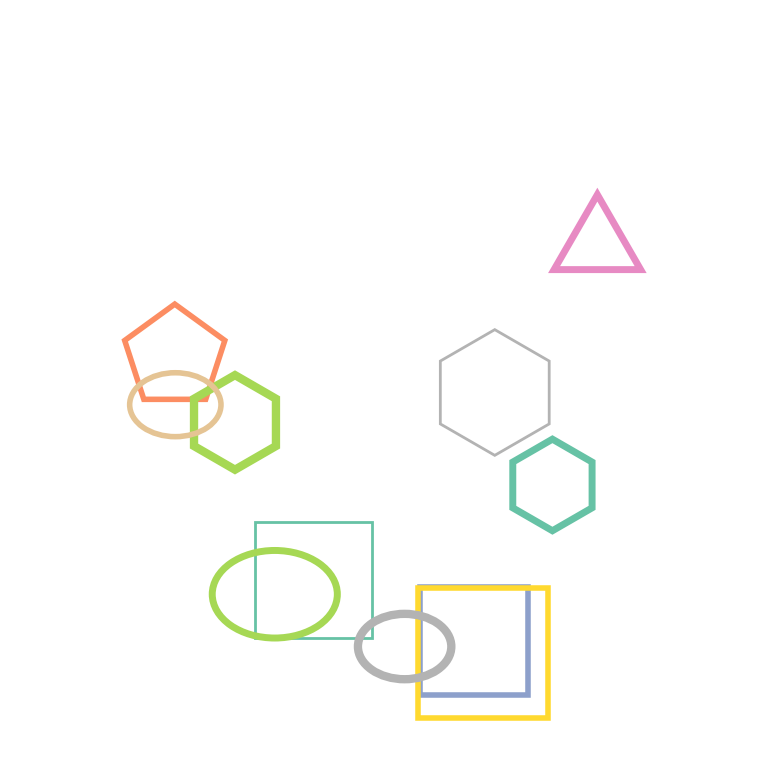[{"shape": "square", "thickness": 1, "radius": 0.38, "center": [0.407, 0.247]}, {"shape": "hexagon", "thickness": 2.5, "radius": 0.3, "center": [0.717, 0.37]}, {"shape": "pentagon", "thickness": 2, "radius": 0.34, "center": [0.227, 0.537]}, {"shape": "square", "thickness": 2, "radius": 0.35, "center": [0.616, 0.167]}, {"shape": "triangle", "thickness": 2.5, "radius": 0.32, "center": [0.776, 0.682]}, {"shape": "oval", "thickness": 2.5, "radius": 0.41, "center": [0.357, 0.228]}, {"shape": "hexagon", "thickness": 3, "radius": 0.31, "center": [0.305, 0.451]}, {"shape": "square", "thickness": 2, "radius": 0.42, "center": [0.627, 0.152]}, {"shape": "oval", "thickness": 2, "radius": 0.3, "center": [0.228, 0.474]}, {"shape": "oval", "thickness": 3, "radius": 0.3, "center": [0.525, 0.16]}, {"shape": "hexagon", "thickness": 1, "radius": 0.41, "center": [0.643, 0.49]}]